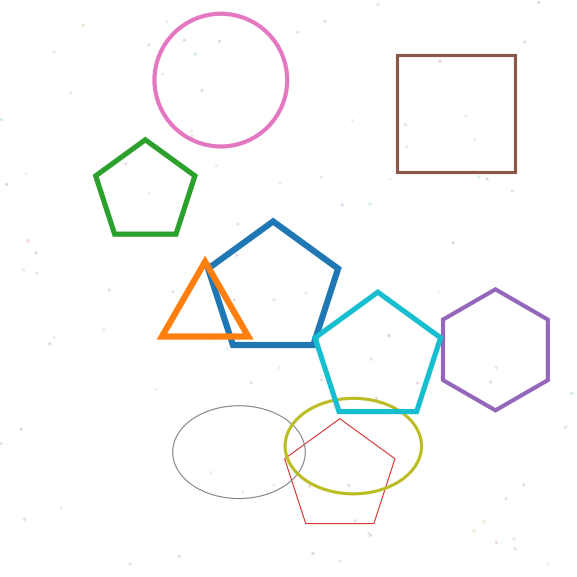[{"shape": "pentagon", "thickness": 3, "radius": 0.59, "center": [0.473, 0.497]}, {"shape": "triangle", "thickness": 3, "radius": 0.43, "center": [0.355, 0.46]}, {"shape": "pentagon", "thickness": 2.5, "radius": 0.45, "center": [0.252, 0.667]}, {"shape": "pentagon", "thickness": 0.5, "radius": 0.5, "center": [0.588, 0.174]}, {"shape": "hexagon", "thickness": 2, "radius": 0.52, "center": [0.858, 0.393]}, {"shape": "square", "thickness": 1.5, "radius": 0.51, "center": [0.789, 0.802]}, {"shape": "circle", "thickness": 2, "radius": 0.57, "center": [0.382, 0.86]}, {"shape": "oval", "thickness": 0.5, "radius": 0.57, "center": [0.414, 0.216]}, {"shape": "oval", "thickness": 1.5, "radius": 0.59, "center": [0.612, 0.227]}, {"shape": "pentagon", "thickness": 2.5, "radius": 0.57, "center": [0.654, 0.379]}]